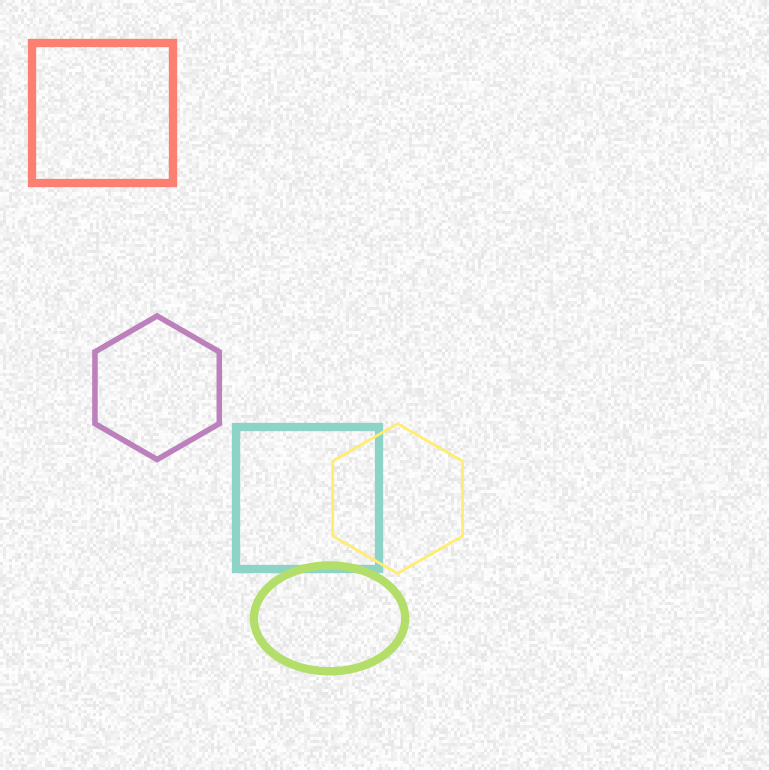[{"shape": "square", "thickness": 3, "radius": 0.46, "center": [0.399, 0.353]}, {"shape": "square", "thickness": 3, "radius": 0.46, "center": [0.133, 0.853]}, {"shape": "oval", "thickness": 3, "radius": 0.49, "center": [0.428, 0.197]}, {"shape": "hexagon", "thickness": 2, "radius": 0.47, "center": [0.204, 0.496]}, {"shape": "hexagon", "thickness": 1, "radius": 0.49, "center": [0.516, 0.352]}]